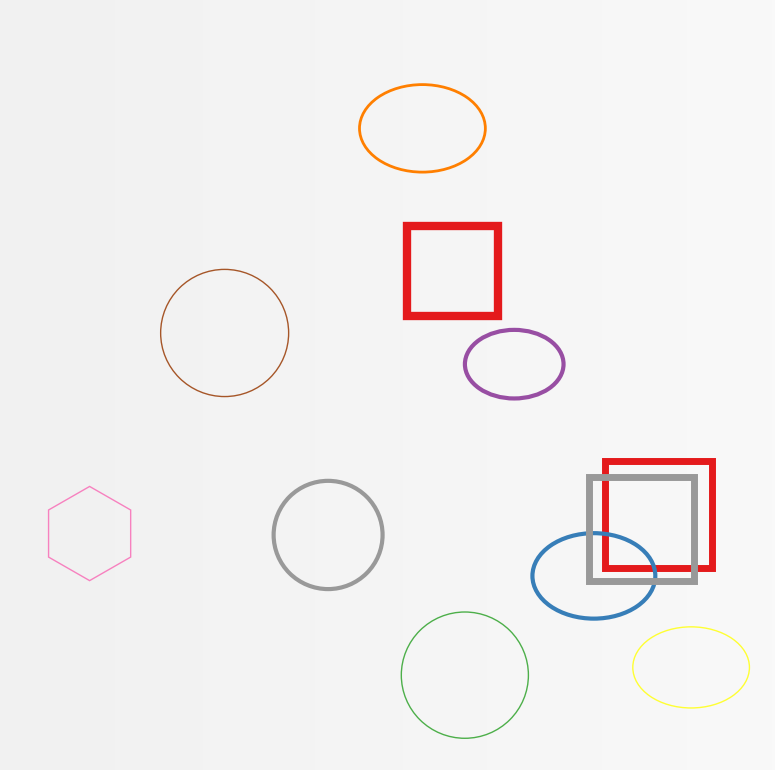[{"shape": "square", "thickness": 2.5, "radius": 0.35, "center": [0.85, 0.332]}, {"shape": "square", "thickness": 3, "radius": 0.29, "center": [0.584, 0.648]}, {"shape": "oval", "thickness": 1.5, "radius": 0.4, "center": [0.766, 0.252]}, {"shape": "circle", "thickness": 0.5, "radius": 0.41, "center": [0.6, 0.123]}, {"shape": "oval", "thickness": 1.5, "radius": 0.32, "center": [0.664, 0.527]}, {"shape": "oval", "thickness": 1, "radius": 0.41, "center": [0.545, 0.833]}, {"shape": "oval", "thickness": 0.5, "radius": 0.38, "center": [0.892, 0.133]}, {"shape": "circle", "thickness": 0.5, "radius": 0.41, "center": [0.29, 0.568]}, {"shape": "hexagon", "thickness": 0.5, "radius": 0.31, "center": [0.116, 0.307]}, {"shape": "square", "thickness": 2.5, "radius": 0.34, "center": [0.828, 0.313]}, {"shape": "circle", "thickness": 1.5, "radius": 0.35, "center": [0.423, 0.305]}]